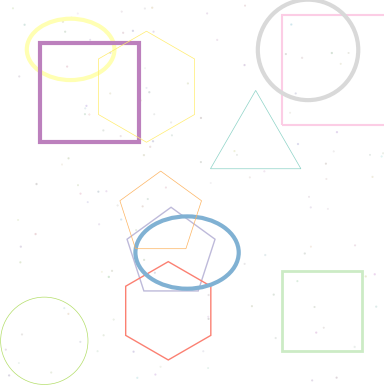[{"shape": "triangle", "thickness": 0.5, "radius": 0.68, "center": [0.664, 0.63]}, {"shape": "oval", "thickness": 3, "radius": 0.57, "center": [0.183, 0.872]}, {"shape": "pentagon", "thickness": 1, "radius": 0.6, "center": [0.444, 0.342]}, {"shape": "hexagon", "thickness": 1, "radius": 0.64, "center": [0.437, 0.193]}, {"shape": "oval", "thickness": 3, "radius": 0.67, "center": [0.486, 0.344]}, {"shape": "pentagon", "thickness": 0.5, "radius": 0.56, "center": [0.417, 0.444]}, {"shape": "circle", "thickness": 0.5, "radius": 0.57, "center": [0.115, 0.115]}, {"shape": "square", "thickness": 1.5, "radius": 0.72, "center": [0.875, 0.819]}, {"shape": "circle", "thickness": 3, "radius": 0.65, "center": [0.8, 0.87]}, {"shape": "square", "thickness": 3, "radius": 0.65, "center": [0.232, 0.76]}, {"shape": "square", "thickness": 2, "radius": 0.52, "center": [0.836, 0.192]}, {"shape": "hexagon", "thickness": 0.5, "radius": 0.72, "center": [0.381, 0.775]}]